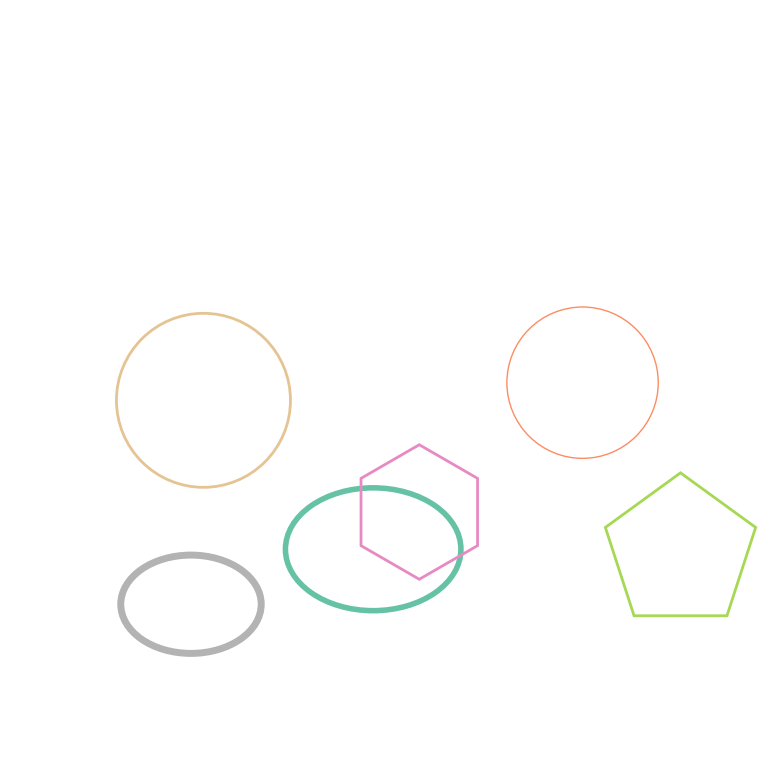[{"shape": "oval", "thickness": 2, "radius": 0.57, "center": [0.485, 0.287]}, {"shape": "circle", "thickness": 0.5, "radius": 0.49, "center": [0.757, 0.503]}, {"shape": "hexagon", "thickness": 1, "radius": 0.44, "center": [0.545, 0.335]}, {"shape": "pentagon", "thickness": 1, "radius": 0.51, "center": [0.884, 0.283]}, {"shape": "circle", "thickness": 1, "radius": 0.57, "center": [0.264, 0.48]}, {"shape": "oval", "thickness": 2.5, "radius": 0.46, "center": [0.248, 0.215]}]